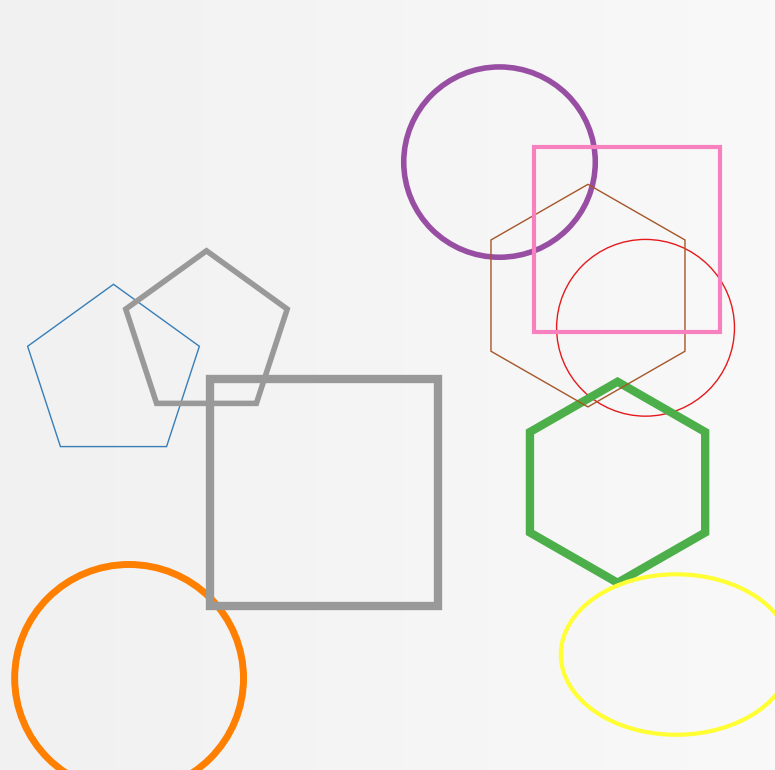[{"shape": "circle", "thickness": 0.5, "radius": 0.57, "center": [0.833, 0.574]}, {"shape": "pentagon", "thickness": 0.5, "radius": 0.58, "center": [0.146, 0.514]}, {"shape": "hexagon", "thickness": 3, "radius": 0.65, "center": [0.797, 0.374]}, {"shape": "circle", "thickness": 2, "radius": 0.62, "center": [0.645, 0.79]}, {"shape": "circle", "thickness": 2.5, "radius": 0.74, "center": [0.167, 0.119]}, {"shape": "oval", "thickness": 1.5, "radius": 0.74, "center": [0.873, 0.15]}, {"shape": "hexagon", "thickness": 0.5, "radius": 0.72, "center": [0.759, 0.616]}, {"shape": "square", "thickness": 1.5, "radius": 0.6, "center": [0.809, 0.689]}, {"shape": "square", "thickness": 3, "radius": 0.74, "center": [0.418, 0.361]}, {"shape": "pentagon", "thickness": 2, "radius": 0.55, "center": [0.266, 0.565]}]